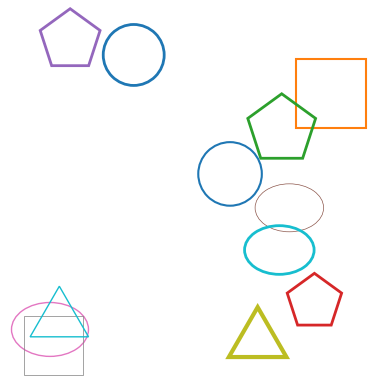[{"shape": "circle", "thickness": 1.5, "radius": 0.41, "center": [0.598, 0.548]}, {"shape": "circle", "thickness": 2, "radius": 0.4, "center": [0.347, 0.857]}, {"shape": "square", "thickness": 1.5, "radius": 0.45, "center": [0.86, 0.758]}, {"shape": "pentagon", "thickness": 2, "radius": 0.46, "center": [0.732, 0.664]}, {"shape": "pentagon", "thickness": 2, "radius": 0.37, "center": [0.817, 0.216]}, {"shape": "pentagon", "thickness": 2, "radius": 0.41, "center": [0.182, 0.896]}, {"shape": "oval", "thickness": 0.5, "radius": 0.44, "center": [0.752, 0.46]}, {"shape": "oval", "thickness": 1, "radius": 0.5, "center": [0.13, 0.144]}, {"shape": "square", "thickness": 0.5, "radius": 0.38, "center": [0.139, 0.103]}, {"shape": "triangle", "thickness": 3, "radius": 0.43, "center": [0.669, 0.116]}, {"shape": "oval", "thickness": 2, "radius": 0.45, "center": [0.726, 0.351]}, {"shape": "triangle", "thickness": 1, "radius": 0.44, "center": [0.154, 0.169]}]